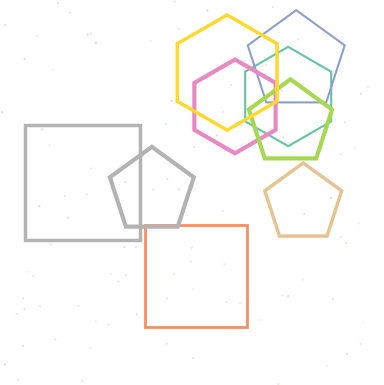[{"shape": "hexagon", "thickness": 1.5, "radius": 0.65, "center": [0.749, 0.749]}, {"shape": "square", "thickness": 2, "radius": 0.66, "center": [0.508, 0.284]}, {"shape": "pentagon", "thickness": 1.5, "radius": 0.66, "center": [0.769, 0.841]}, {"shape": "hexagon", "thickness": 3, "radius": 0.61, "center": [0.61, 0.724]}, {"shape": "pentagon", "thickness": 3, "radius": 0.57, "center": [0.754, 0.68]}, {"shape": "hexagon", "thickness": 2.5, "radius": 0.75, "center": [0.59, 0.812]}, {"shape": "pentagon", "thickness": 2.5, "radius": 0.52, "center": [0.788, 0.472]}, {"shape": "square", "thickness": 2.5, "radius": 0.75, "center": [0.215, 0.526]}, {"shape": "pentagon", "thickness": 3, "radius": 0.57, "center": [0.394, 0.504]}]